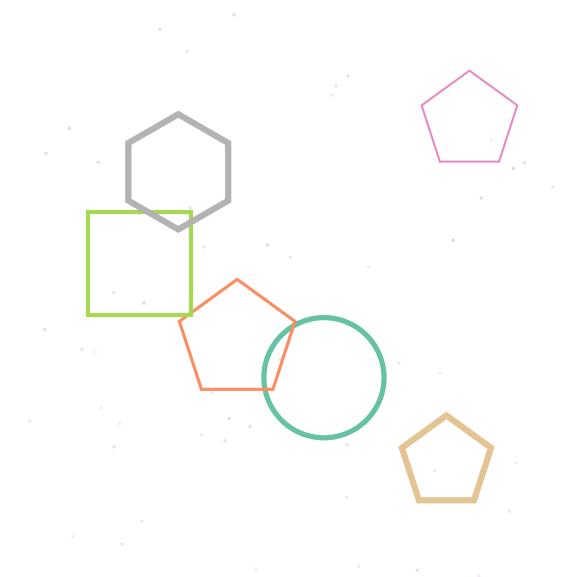[{"shape": "circle", "thickness": 2.5, "radius": 0.52, "center": [0.561, 0.345]}, {"shape": "pentagon", "thickness": 1.5, "radius": 0.53, "center": [0.411, 0.41]}, {"shape": "pentagon", "thickness": 1, "radius": 0.44, "center": [0.813, 0.79]}, {"shape": "square", "thickness": 2, "radius": 0.45, "center": [0.242, 0.544]}, {"shape": "pentagon", "thickness": 3, "radius": 0.41, "center": [0.773, 0.199]}, {"shape": "hexagon", "thickness": 3, "radius": 0.5, "center": [0.309, 0.702]}]